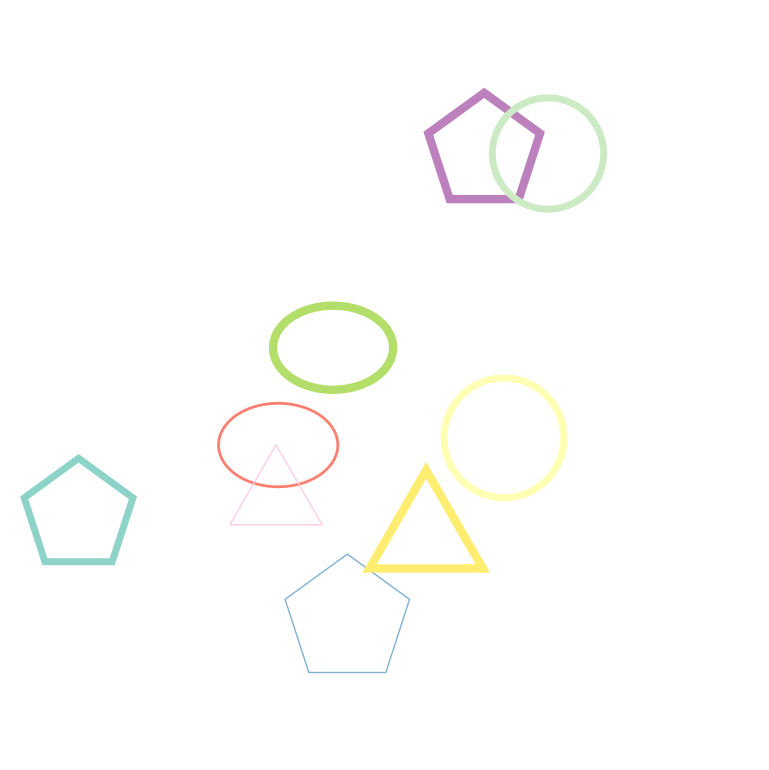[{"shape": "pentagon", "thickness": 2.5, "radius": 0.37, "center": [0.102, 0.331]}, {"shape": "circle", "thickness": 2.5, "radius": 0.39, "center": [0.655, 0.431]}, {"shape": "oval", "thickness": 1, "radius": 0.39, "center": [0.361, 0.422]}, {"shape": "pentagon", "thickness": 0.5, "radius": 0.42, "center": [0.451, 0.195]}, {"shape": "oval", "thickness": 3, "radius": 0.39, "center": [0.433, 0.548]}, {"shape": "triangle", "thickness": 0.5, "radius": 0.35, "center": [0.358, 0.353]}, {"shape": "pentagon", "thickness": 3, "radius": 0.38, "center": [0.629, 0.803]}, {"shape": "circle", "thickness": 2.5, "radius": 0.36, "center": [0.712, 0.801]}, {"shape": "triangle", "thickness": 3, "radius": 0.43, "center": [0.553, 0.304]}]